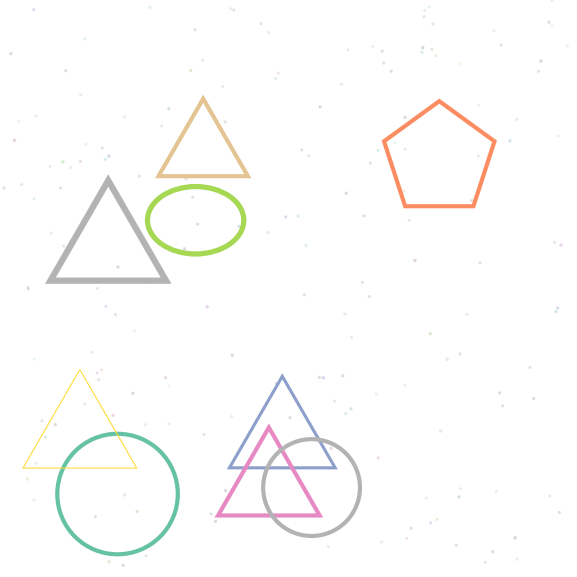[{"shape": "circle", "thickness": 2, "radius": 0.52, "center": [0.204, 0.144]}, {"shape": "pentagon", "thickness": 2, "radius": 0.5, "center": [0.761, 0.723]}, {"shape": "triangle", "thickness": 1.5, "radius": 0.53, "center": [0.489, 0.242]}, {"shape": "triangle", "thickness": 2, "radius": 0.51, "center": [0.466, 0.157]}, {"shape": "oval", "thickness": 2.5, "radius": 0.42, "center": [0.339, 0.618]}, {"shape": "triangle", "thickness": 0.5, "radius": 0.57, "center": [0.138, 0.245]}, {"shape": "triangle", "thickness": 2, "radius": 0.45, "center": [0.352, 0.739]}, {"shape": "circle", "thickness": 2, "radius": 0.42, "center": [0.54, 0.155]}, {"shape": "triangle", "thickness": 3, "radius": 0.58, "center": [0.187, 0.571]}]